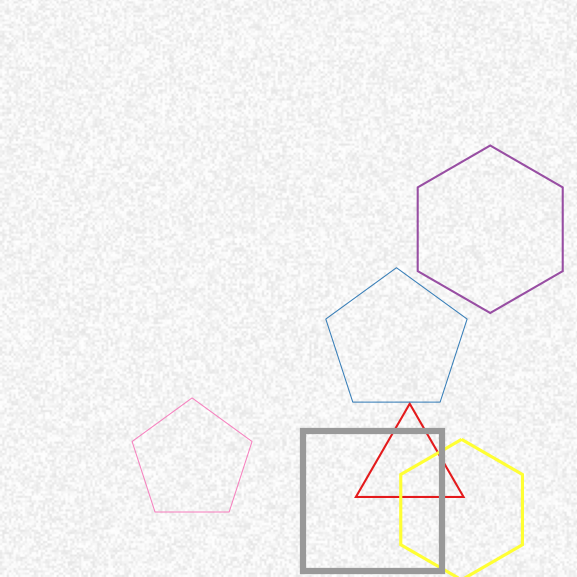[{"shape": "triangle", "thickness": 1, "radius": 0.54, "center": [0.709, 0.192]}, {"shape": "pentagon", "thickness": 0.5, "radius": 0.64, "center": [0.686, 0.407]}, {"shape": "hexagon", "thickness": 1, "radius": 0.72, "center": [0.849, 0.602]}, {"shape": "hexagon", "thickness": 1.5, "radius": 0.61, "center": [0.799, 0.117]}, {"shape": "pentagon", "thickness": 0.5, "radius": 0.55, "center": [0.333, 0.201]}, {"shape": "square", "thickness": 3, "radius": 0.6, "center": [0.645, 0.132]}]